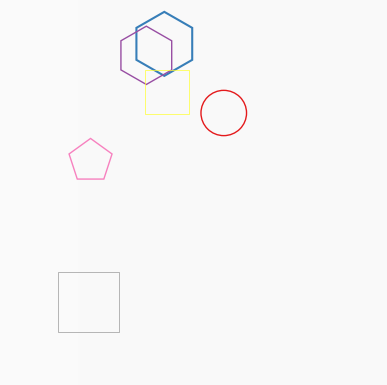[{"shape": "circle", "thickness": 1, "radius": 0.29, "center": [0.577, 0.707]}, {"shape": "hexagon", "thickness": 1.5, "radius": 0.42, "center": [0.424, 0.886]}, {"shape": "hexagon", "thickness": 1, "radius": 0.38, "center": [0.378, 0.856]}, {"shape": "square", "thickness": 0.5, "radius": 0.29, "center": [0.431, 0.761]}, {"shape": "pentagon", "thickness": 1, "radius": 0.29, "center": [0.234, 0.582]}, {"shape": "square", "thickness": 0.5, "radius": 0.39, "center": [0.229, 0.215]}]